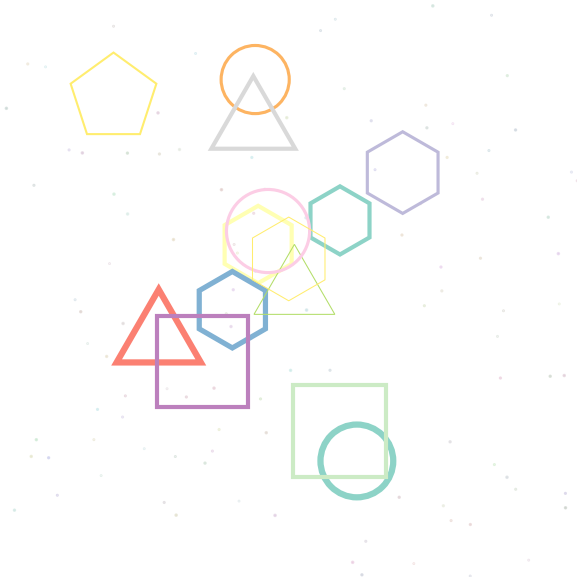[{"shape": "hexagon", "thickness": 2, "radius": 0.3, "center": [0.589, 0.617]}, {"shape": "circle", "thickness": 3, "radius": 0.32, "center": [0.618, 0.201]}, {"shape": "hexagon", "thickness": 2, "radius": 0.34, "center": [0.447, 0.576]}, {"shape": "hexagon", "thickness": 1.5, "radius": 0.35, "center": [0.697, 0.7]}, {"shape": "triangle", "thickness": 3, "radius": 0.42, "center": [0.275, 0.414]}, {"shape": "hexagon", "thickness": 2.5, "radius": 0.33, "center": [0.402, 0.463]}, {"shape": "circle", "thickness": 1.5, "radius": 0.29, "center": [0.442, 0.861]}, {"shape": "triangle", "thickness": 0.5, "radius": 0.4, "center": [0.51, 0.495]}, {"shape": "circle", "thickness": 1.5, "radius": 0.36, "center": [0.464, 0.599]}, {"shape": "triangle", "thickness": 2, "radius": 0.42, "center": [0.439, 0.784]}, {"shape": "square", "thickness": 2, "radius": 0.39, "center": [0.351, 0.373]}, {"shape": "square", "thickness": 2, "radius": 0.4, "center": [0.588, 0.253]}, {"shape": "pentagon", "thickness": 1, "radius": 0.39, "center": [0.197, 0.83]}, {"shape": "hexagon", "thickness": 0.5, "radius": 0.36, "center": [0.5, 0.551]}]